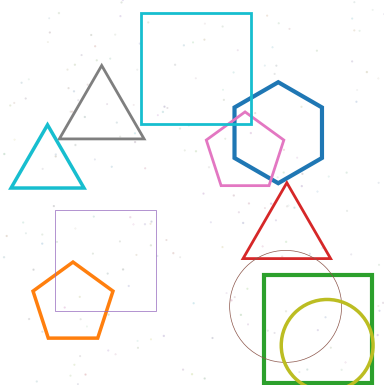[{"shape": "hexagon", "thickness": 3, "radius": 0.66, "center": [0.723, 0.655]}, {"shape": "pentagon", "thickness": 2.5, "radius": 0.55, "center": [0.19, 0.21]}, {"shape": "square", "thickness": 3, "radius": 0.71, "center": [0.826, 0.145]}, {"shape": "triangle", "thickness": 2, "radius": 0.66, "center": [0.745, 0.394]}, {"shape": "square", "thickness": 0.5, "radius": 0.66, "center": [0.273, 0.324]}, {"shape": "circle", "thickness": 0.5, "radius": 0.73, "center": [0.742, 0.204]}, {"shape": "pentagon", "thickness": 2, "radius": 0.53, "center": [0.637, 0.603]}, {"shape": "triangle", "thickness": 2, "radius": 0.64, "center": [0.264, 0.703]}, {"shape": "circle", "thickness": 2.5, "radius": 0.6, "center": [0.85, 0.103]}, {"shape": "square", "thickness": 2, "radius": 0.72, "center": [0.509, 0.821]}, {"shape": "triangle", "thickness": 2.5, "radius": 0.55, "center": [0.123, 0.566]}]